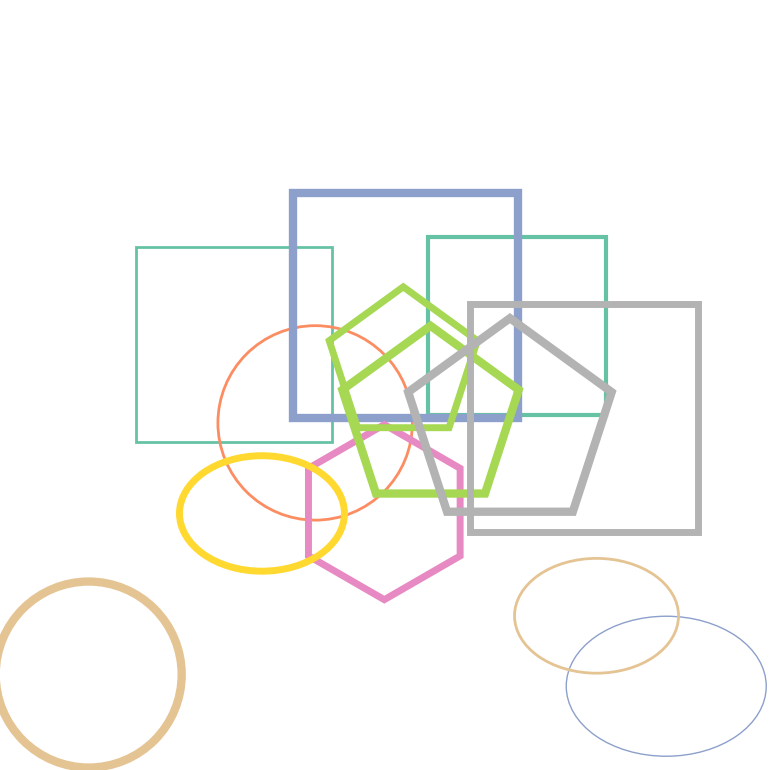[{"shape": "square", "thickness": 1, "radius": 0.63, "center": [0.304, 0.553]}, {"shape": "square", "thickness": 1.5, "radius": 0.58, "center": [0.671, 0.577]}, {"shape": "circle", "thickness": 1, "radius": 0.63, "center": [0.409, 0.451]}, {"shape": "square", "thickness": 3, "radius": 0.73, "center": [0.526, 0.604]}, {"shape": "oval", "thickness": 0.5, "radius": 0.65, "center": [0.865, 0.109]}, {"shape": "hexagon", "thickness": 2.5, "radius": 0.57, "center": [0.499, 0.335]}, {"shape": "pentagon", "thickness": 3, "radius": 0.6, "center": [0.559, 0.456]}, {"shape": "pentagon", "thickness": 2.5, "radius": 0.51, "center": [0.524, 0.526]}, {"shape": "oval", "thickness": 2.5, "radius": 0.54, "center": [0.34, 0.333]}, {"shape": "oval", "thickness": 1, "radius": 0.53, "center": [0.775, 0.2]}, {"shape": "circle", "thickness": 3, "radius": 0.6, "center": [0.115, 0.124]}, {"shape": "square", "thickness": 2.5, "radius": 0.74, "center": [0.759, 0.457]}, {"shape": "pentagon", "thickness": 3, "radius": 0.69, "center": [0.662, 0.448]}]